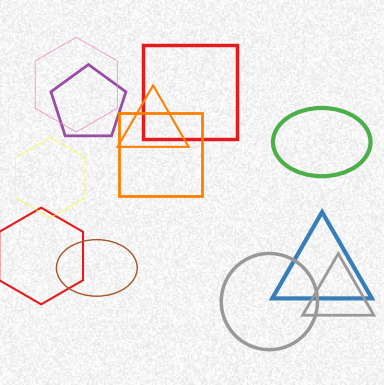[{"shape": "square", "thickness": 2.5, "radius": 0.61, "center": [0.493, 0.76]}, {"shape": "hexagon", "thickness": 1.5, "radius": 0.63, "center": [0.107, 0.335]}, {"shape": "triangle", "thickness": 3, "radius": 0.75, "center": [0.837, 0.3]}, {"shape": "oval", "thickness": 3, "radius": 0.63, "center": [0.836, 0.631]}, {"shape": "pentagon", "thickness": 2, "radius": 0.51, "center": [0.23, 0.73]}, {"shape": "triangle", "thickness": 1.5, "radius": 0.53, "center": [0.398, 0.672]}, {"shape": "square", "thickness": 2, "radius": 0.54, "center": [0.416, 0.599]}, {"shape": "hexagon", "thickness": 0.5, "radius": 0.52, "center": [0.13, 0.539]}, {"shape": "oval", "thickness": 1, "radius": 0.52, "center": [0.251, 0.304]}, {"shape": "hexagon", "thickness": 0.5, "radius": 0.62, "center": [0.198, 0.78]}, {"shape": "circle", "thickness": 2.5, "radius": 0.62, "center": [0.7, 0.217]}, {"shape": "triangle", "thickness": 2, "radius": 0.53, "center": [0.879, 0.235]}]